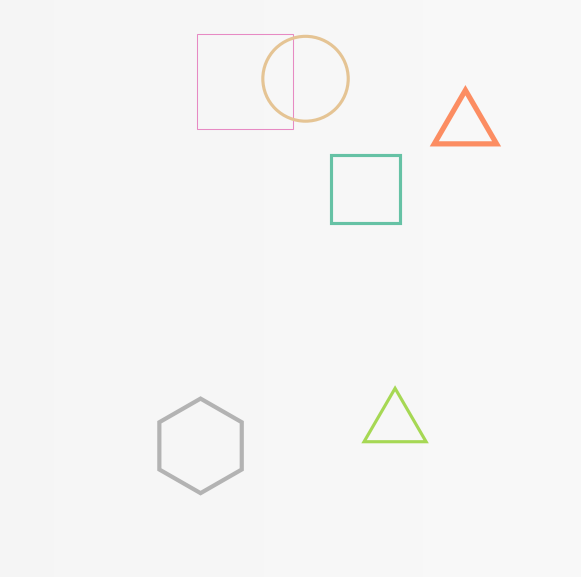[{"shape": "square", "thickness": 1.5, "radius": 0.29, "center": [0.629, 0.672]}, {"shape": "triangle", "thickness": 2.5, "radius": 0.31, "center": [0.801, 0.781]}, {"shape": "square", "thickness": 0.5, "radius": 0.41, "center": [0.422, 0.858]}, {"shape": "triangle", "thickness": 1.5, "radius": 0.31, "center": [0.68, 0.265]}, {"shape": "circle", "thickness": 1.5, "radius": 0.37, "center": [0.526, 0.863]}, {"shape": "hexagon", "thickness": 2, "radius": 0.41, "center": [0.345, 0.227]}]